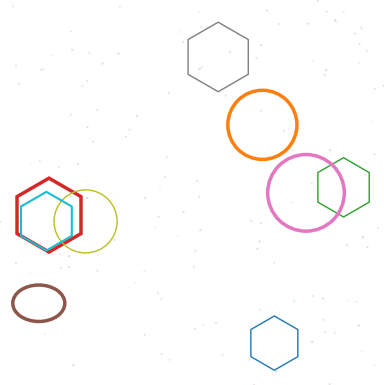[{"shape": "hexagon", "thickness": 1, "radius": 0.35, "center": [0.713, 0.109]}, {"shape": "circle", "thickness": 2.5, "radius": 0.45, "center": [0.682, 0.676]}, {"shape": "hexagon", "thickness": 1, "radius": 0.38, "center": [0.892, 0.513]}, {"shape": "hexagon", "thickness": 2.5, "radius": 0.48, "center": [0.127, 0.441]}, {"shape": "oval", "thickness": 2.5, "radius": 0.34, "center": [0.101, 0.212]}, {"shape": "circle", "thickness": 2.5, "radius": 0.5, "center": [0.795, 0.499]}, {"shape": "hexagon", "thickness": 1, "radius": 0.45, "center": [0.567, 0.852]}, {"shape": "circle", "thickness": 1, "radius": 0.41, "center": [0.222, 0.425]}, {"shape": "hexagon", "thickness": 1.5, "radius": 0.38, "center": [0.12, 0.426]}]